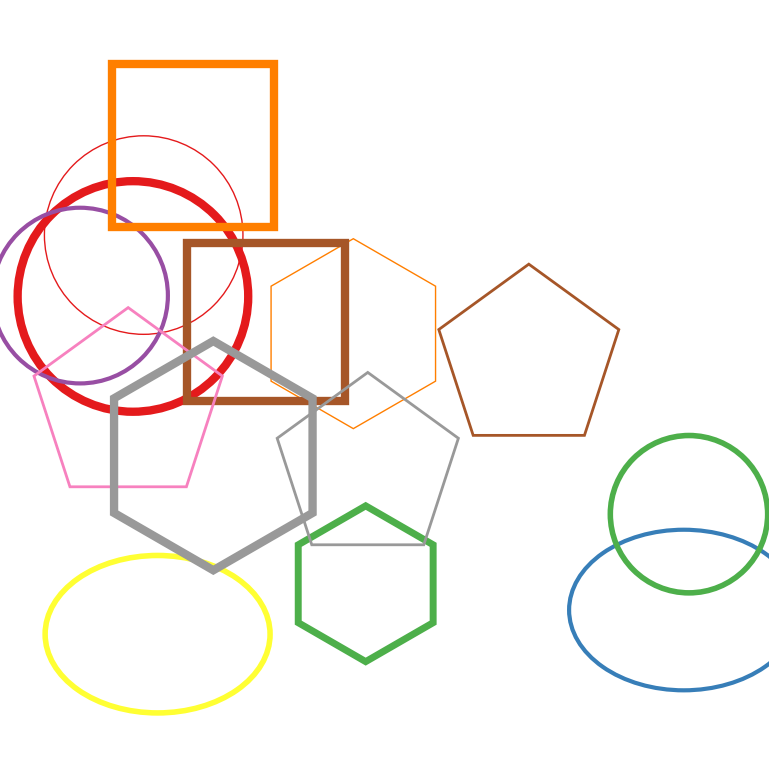[{"shape": "circle", "thickness": 0.5, "radius": 0.64, "center": [0.187, 0.695]}, {"shape": "circle", "thickness": 3, "radius": 0.75, "center": [0.173, 0.615]}, {"shape": "oval", "thickness": 1.5, "radius": 0.74, "center": [0.888, 0.208]}, {"shape": "hexagon", "thickness": 2.5, "radius": 0.51, "center": [0.475, 0.242]}, {"shape": "circle", "thickness": 2, "radius": 0.51, "center": [0.895, 0.332]}, {"shape": "circle", "thickness": 1.5, "radius": 0.57, "center": [0.104, 0.616]}, {"shape": "square", "thickness": 3, "radius": 0.53, "center": [0.251, 0.811]}, {"shape": "hexagon", "thickness": 0.5, "radius": 0.62, "center": [0.459, 0.567]}, {"shape": "oval", "thickness": 2, "radius": 0.73, "center": [0.205, 0.176]}, {"shape": "square", "thickness": 3, "radius": 0.51, "center": [0.345, 0.582]}, {"shape": "pentagon", "thickness": 1, "radius": 0.61, "center": [0.687, 0.534]}, {"shape": "pentagon", "thickness": 1, "radius": 0.64, "center": [0.166, 0.472]}, {"shape": "pentagon", "thickness": 1, "radius": 0.62, "center": [0.478, 0.393]}, {"shape": "hexagon", "thickness": 3, "radius": 0.74, "center": [0.277, 0.408]}]